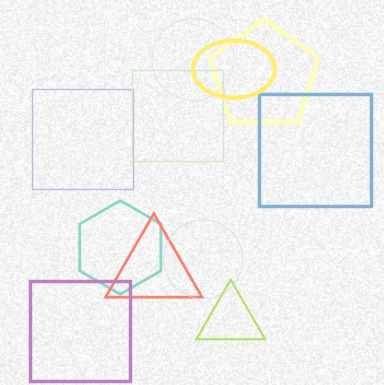[{"shape": "hexagon", "thickness": 2, "radius": 0.61, "center": [0.312, 0.357]}, {"shape": "pentagon", "thickness": 3, "radius": 0.74, "center": [0.686, 0.803]}, {"shape": "square", "thickness": 1, "radius": 0.65, "center": [0.215, 0.639]}, {"shape": "triangle", "thickness": 2, "radius": 0.72, "center": [0.399, 0.3]}, {"shape": "square", "thickness": 2.5, "radius": 0.73, "center": [0.818, 0.609]}, {"shape": "triangle", "thickness": 1.5, "radius": 0.52, "center": [0.599, 0.17]}, {"shape": "circle", "thickness": 0.5, "radius": 0.53, "center": [0.501, 0.846]}, {"shape": "circle", "thickness": 0.5, "radius": 0.51, "center": [0.528, 0.326]}, {"shape": "square", "thickness": 2.5, "radius": 0.65, "center": [0.208, 0.14]}, {"shape": "square", "thickness": 1, "radius": 0.59, "center": [0.461, 0.7]}, {"shape": "oval", "thickness": 3, "radius": 0.53, "center": [0.608, 0.82]}]